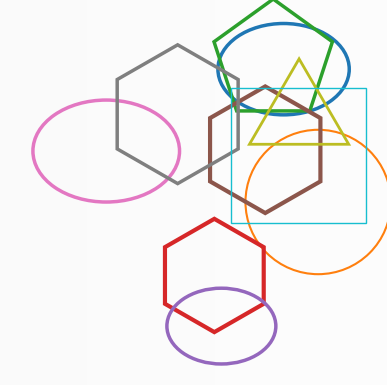[{"shape": "oval", "thickness": 2.5, "radius": 0.85, "center": [0.732, 0.82]}, {"shape": "circle", "thickness": 1.5, "radius": 0.94, "center": [0.821, 0.475]}, {"shape": "pentagon", "thickness": 2.5, "radius": 0.8, "center": [0.705, 0.842]}, {"shape": "hexagon", "thickness": 3, "radius": 0.74, "center": [0.553, 0.284]}, {"shape": "oval", "thickness": 2.5, "radius": 0.7, "center": [0.571, 0.153]}, {"shape": "hexagon", "thickness": 3, "radius": 0.82, "center": [0.684, 0.611]}, {"shape": "oval", "thickness": 2.5, "radius": 0.95, "center": [0.274, 0.608]}, {"shape": "hexagon", "thickness": 2.5, "radius": 0.9, "center": [0.458, 0.703]}, {"shape": "triangle", "thickness": 2, "radius": 0.74, "center": [0.772, 0.699]}, {"shape": "square", "thickness": 1, "radius": 0.87, "center": [0.77, 0.596]}]